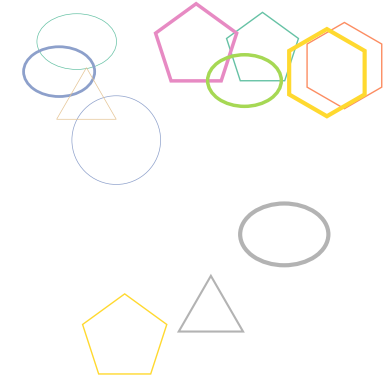[{"shape": "pentagon", "thickness": 1, "radius": 0.49, "center": [0.682, 0.87]}, {"shape": "oval", "thickness": 0.5, "radius": 0.52, "center": [0.199, 0.892]}, {"shape": "hexagon", "thickness": 1, "radius": 0.56, "center": [0.895, 0.83]}, {"shape": "circle", "thickness": 0.5, "radius": 0.58, "center": [0.302, 0.636]}, {"shape": "oval", "thickness": 2, "radius": 0.46, "center": [0.154, 0.814]}, {"shape": "pentagon", "thickness": 2.5, "radius": 0.55, "center": [0.509, 0.88]}, {"shape": "oval", "thickness": 2.5, "radius": 0.48, "center": [0.635, 0.791]}, {"shape": "pentagon", "thickness": 1, "radius": 0.57, "center": [0.324, 0.122]}, {"shape": "hexagon", "thickness": 3, "radius": 0.57, "center": [0.849, 0.811]}, {"shape": "triangle", "thickness": 0.5, "radius": 0.45, "center": [0.225, 0.735]}, {"shape": "triangle", "thickness": 1.5, "radius": 0.48, "center": [0.548, 0.187]}, {"shape": "oval", "thickness": 3, "radius": 0.57, "center": [0.738, 0.391]}]